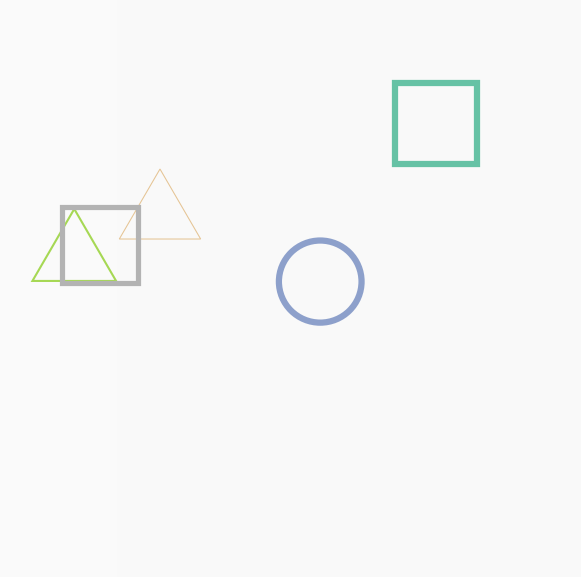[{"shape": "square", "thickness": 3, "radius": 0.35, "center": [0.75, 0.785]}, {"shape": "circle", "thickness": 3, "radius": 0.36, "center": [0.551, 0.512]}, {"shape": "triangle", "thickness": 1, "radius": 0.42, "center": [0.128, 0.554]}, {"shape": "triangle", "thickness": 0.5, "radius": 0.4, "center": [0.275, 0.626]}, {"shape": "square", "thickness": 2.5, "radius": 0.33, "center": [0.172, 0.574]}]